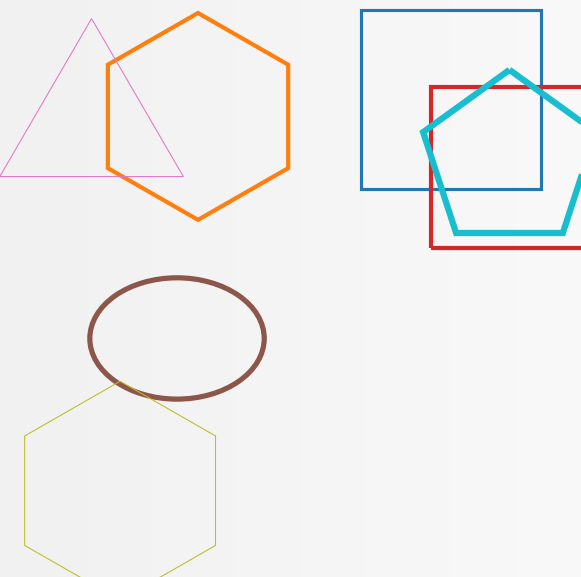[{"shape": "square", "thickness": 1.5, "radius": 0.78, "center": [0.776, 0.828]}, {"shape": "hexagon", "thickness": 2, "radius": 0.9, "center": [0.341, 0.798]}, {"shape": "square", "thickness": 2, "radius": 0.7, "center": [0.88, 0.709]}, {"shape": "oval", "thickness": 2.5, "radius": 0.75, "center": [0.305, 0.413]}, {"shape": "triangle", "thickness": 0.5, "radius": 0.91, "center": [0.158, 0.785]}, {"shape": "hexagon", "thickness": 0.5, "radius": 0.95, "center": [0.207, 0.149]}, {"shape": "pentagon", "thickness": 3, "radius": 0.78, "center": [0.877, 0.722]}]